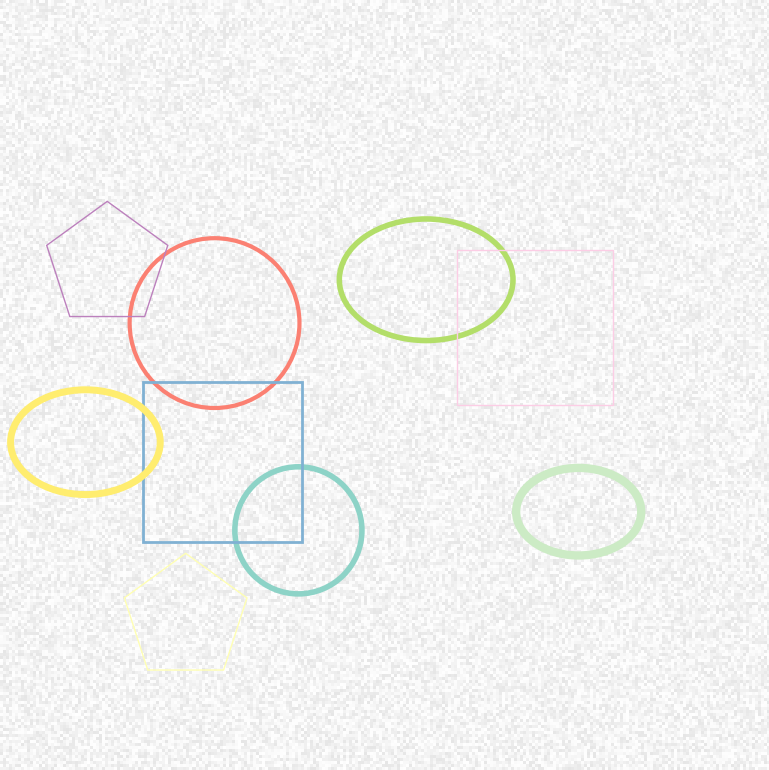[{"shape": "circle", "thickness": 2, "radius": 0.41, "center": [0.388, 0.311]}, {"shape": "pentagon", "thickness": 0.5, "radius": 0.42, "center": [0.241, 0.198]}, {"shape": "circle", "thickness": 1.5, "radius": 0.55, "center": [0.279, 0.58]}, {"shape": "square", "thickness": 1, "radius": 0.52, "center": [0.289, 0.4]}, {"shape": "oval", "thickness": 2, "radius": 0.56, "center": [0.553, 0.637]}, {"shape": "square", "thickness": 0.5, "radius": 0.5, "center": [0.695, 0.575]}, {"shape": "pentagon", "thickness": 0.5, "radius": 0.41, "center": [0.139, 0.656]}, {"shape": "oval", "thickness": 3, "radius": 0.41, "center": [0.752, 0.335]}, {"shape": "oval", "thickness": 2.5, "radius": 0.49, "center": [0.111, 0.426]}]